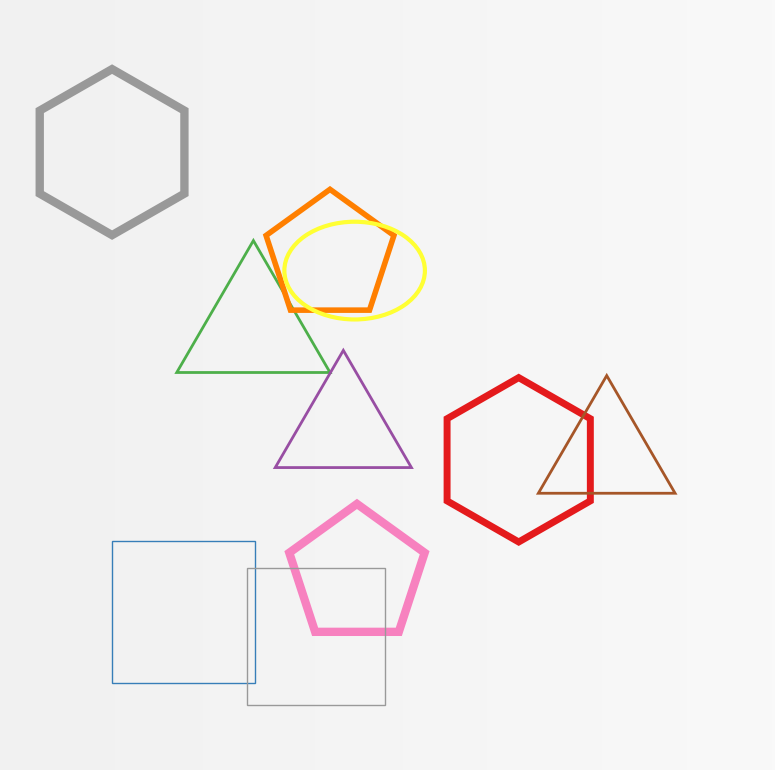[{"shape": "hexagon", "thickness": 2.5, "radius": 0.53, "center": [0.669, 0.403]}, {"shape": "square", "thickness": 0.5, "radius": 0.46, "center": [0.237, 0.205]}, {"shape": "triangle", "thickness": 1, "radius": 0.57, "center": [0.327, 0.573]}, {"shape": "triangle", "thickness": 1, "radius": 0.51, "center": [0.443, 0.443]}, {"shape": "pentagon", "thickness": 2, "radius": 0.43, "center": [0.426, 0.667]}, {"shape": "oval", "thickness": 1.5, "radius": 0.45, "center": [0.458, 0.649]}, {"shape": "triangle", "thickness": 1, "radius": 0.51, "center": [0.783, 0.41]}, {"shape": "pentagon", "thickness": 3, "radius": 0.46, "center": [0.461, 0.254]}, {"shape": "hexagon", "thickness": 3, "radius": 0.54, "center": [0.145, 0.802]}, {"shape": "square", "thickness": 0.5, "radius": 0.44, "center": [0.408, 0.174]}]